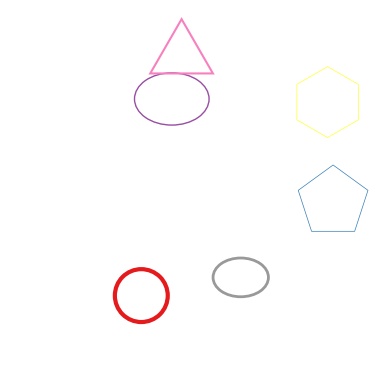[{"shape": "circle", "thickness": 3, "radius": 0.34, "center": [0.367, 0.232]}, {"shape": "pentagon", "thickness": 0.5, "radius": 0.48, "center": [0.865, 0.476]}, {"shape": "oval", "thickness": 1, "radius": 0.48, "center": [0.446, 0.743]}, {"shape": "hexagon", "thickness": 0.5, "radius": 0.46, "center": [0.851, 0.735]}, {"shape": "triangle", "thickness": 1.5, "radius": 0.47, "center": [0.472, 0.856]}, {"shape": "oval", "thickness": 2, "radius": 0.36, "center": [0.625, 0.28]}]